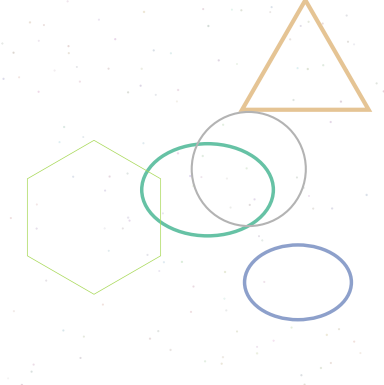[{"shape": "oval", "thickness": 2.5, "radius": 0.85, "center": [0.539, 0.507]}, {"shape": "oval", "thickness": 2.5, "radius": 0.69, "center": [0.774, 0.267]}, {"shape": "hexagon", "thickness": 0.5, "radius": 1.0, "center": [0.244, 0.436]}, {"shape": "triangle", "thickness": 3, "radius": 0.95, "center": [0.793, 0.81]}, {"shape": "circle", "thickness": 1.5, "radius": 0.74, "center": [0.646, 0.561]}]